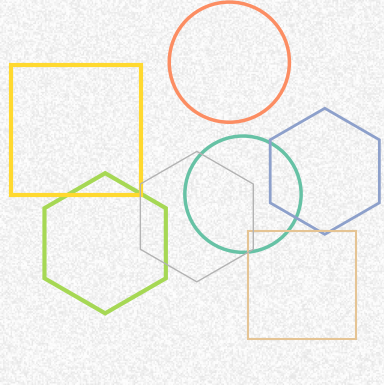[{"shape": "circle", "thickness": 2.5, "radius": 0.76, "center": [0.631, 0.496]}, {"shape": "circle", "thickness": 2.5, "radius": 0.78, "center": [0.596, 0.839]}, {"shape": "hexagon", "thickness": 2, "radius": 0.82, "center": [0.844, 0.555]}, {"shape": "hexagon", "thickness": 3, "radius": 0.91, "center": [0.273, 0.368]}, {"shape": "square", "thickness": 3, "radius": 0.85, "center": [0.197, 0.662]}, {"shape": "square", "thickness": 1.5, "radius": 0.7, "center": [0.785, 0.26]}, {"shape": "hexagon", "thickness": 1, "radius": 0.85, "center": [0.511, 0.437]}]